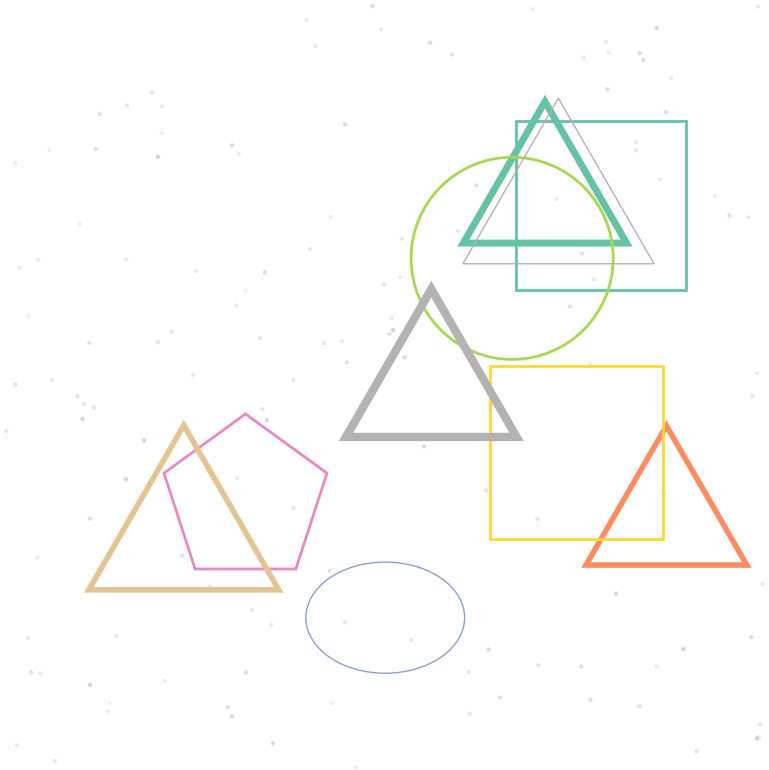[{"shape": "square", "thickness": 1, "radius": 0.55, "center": [0.78, 0.733]}, {"shape": "triangle", "thickness": 2.5, "radius": 0.61, "center": [0.708, 0.746]}, {"shape": "triangle", "thickness": 2, "radius": 0.6, "center": [0.866, 0.326]}, {"shape": "oval", "thickness": 0.5, "radius": 0.52, "center": [0.5, 0.198]}, {"shape": "pentagon", "thickness": 1, "radius": 0.56, "center": [0.319, 0.351]}, {"shape": "circle", "thickness": 1, "radius": 0.66, "center": [0.665, 0.664]}, {"shape": "square", "thickness": 1, "radius": 0.56, "center": [0.748, 0.413]}, {"shape": "triangle", "thickness": 2, "radius": 0.71, "center": [0.239, 0.305]}, {"shape": "triangle", "thickness": 0.5, "radius": 0.72, "center": [0.725, 0.729]}, {"shape": "triangle", "thickness": 3, "radius": 0.64, "center": [0.56, 0.497]}]